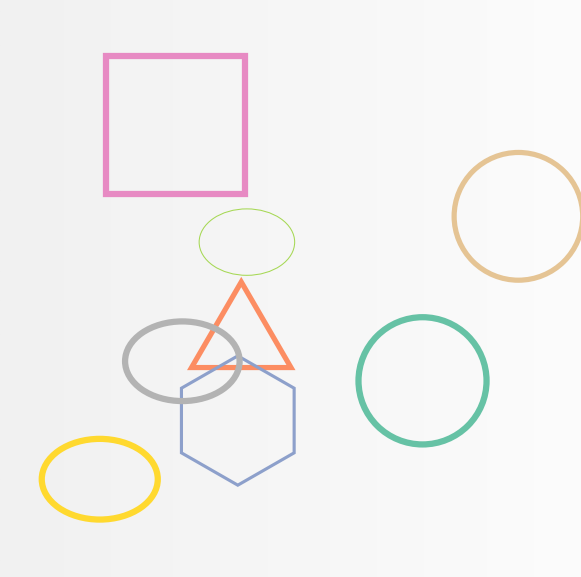[{"shape": "circle", "thickness": 3, "radius": 0.55, "center": [0.727, 0.34]}, {"shape": "triangle", "thickness": 2.5, "radius": 0.49, "center": [0.415, 0.412]}, {"shape": "hexagon", "thickness": 1.5, "radius": 0.56, "center": [0.409, 0.271]}, {"shape": "square", "thickness": 3, "radius": 0.6, "center": [0.301, 0.783]}, {"shape": "oval", "thickness": 0.5, "radius": 0.41, "center": [0.425, 0.58]}, {"shape": "oval", "thickness": 3, "radius": 0.5, "center": [0.172, 0.169]}, {"shape": "circle", "thickness": 2.5, "radius": 0.55, "center": [0.892, 0.625]}, {"shape": "oval", "thickness": 3, "radius": 0.49, "center": [0.314, 0.374]}]